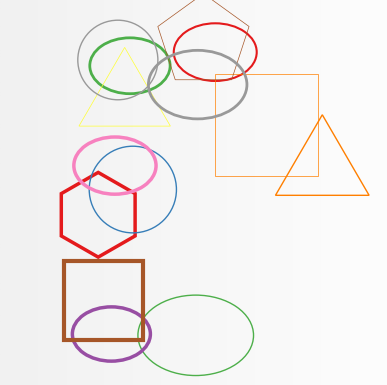[{"shape": "oval", "thickness": 1.5, "radius": 0.54, "center": [0.555, 0.865]}, {"shape": "hexagon", "thickness": 2.5, "radius": 0.55, "center": [0.253, 0.442]}, {"shape": "circle", "thickness": 1, "radius": 0.56, "center": [0.343, 0.508]}, {"shape": "oval", "thickness": 2, "radius": 0.52, "center": [0.335, 0.829]}, {"shape": "oval", "thickness": 1, "radius": 0.75, "center": [0.505, 0.129]}, {"shape": "oval", "thickness": 2.5, "radius": 0.5, "center": [0.287, 0.132]}, {"shape": "triangle", "thickness": 1, "radius": 0.7, "center": [0.832, 0.562]}, {"shape": "square", "thickness": 0.5, "radius": 0.66, "center": [0.688, 0.676]}, {"shape": "triangle", "thickness": 0.5, "radius": 0.68, "center": [0.322, 0.741]}, {"shape": "square", "thickness": 3, "radius": 0.51, "center": [0.267, 0.219]}, {"shape": "pentagon", "thickness": 0.5, "radius": 0.62, "center": [0.525, 0.893]}, {"shape": "oval", "thickness": 2.5, "radius": 0.53, "center": [0.297, 0.57]}, {"shape": "oval", "thickness": 2, "radius": 0.64, "center": [0.51, 0.78]}, {"shape": "circle", "thickness": 1, "radius": 0.52, "center": [0.304, 0.844]}]